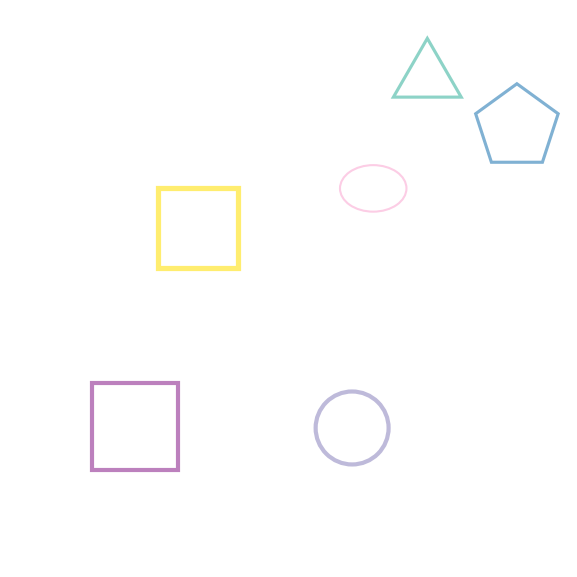[{"shape": "triangle", "thickness": 1.5, "radius": 0.34, "center": [0.74, 0.865]}, {"shape": "circle", "thickness": 2, "radius": 0.32, "center": [0.61, 0.258]}, {"shape": "pentagon", "thickness": 1.5, "radius": 0.38, "center": [0.895, 0.779]}, {"shape": "oval", "thickness": 1, "radius": 0.29, "center": [0.646, 0.673]}, {"shape": "square", "thickness": 2, "radius": 0.37, "center": [0.233, 0.261]}, {"shape": "square", "thickness": 2.5, "radius": 0.35, "center": [0.344, 0.604]}]